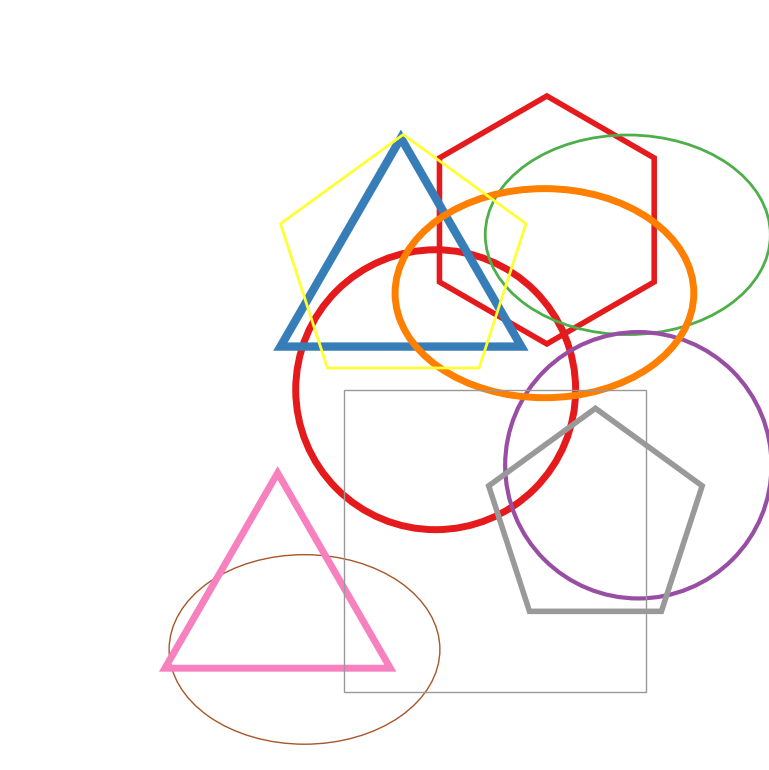[{"shape": "circle", "thickness": 2.5, "radius": 0.91, "center": [0.566, 0.494]}, {"shape": "hexagon", "thickness": 2, "radius": 0.81, "center": [0.71, 0.714]}, {"shape": "triangle", "thickness": 3, "radius": 0.9, "center": [0.521, 0.64]}, {"shape": "oval", "thickness": 1, "radius": 0.93, "center": [0.815, 0.695]}, {"shape": "circle", "thickness": 1.5, "radius": 0.86, "center": [0.829, 0.396]}, {"shape": "oval", "thickness": 2.5, "radius": 0.97, "center": [0.707, 0.619]}, {"shape": "pentagon", "thickness": 1, "radius": 0.84, "center": [0.524, 0.658]}, {"shape": "oval", "thickness": 0.5, "radius": 0.88, "center": [0.395, 0.157]}, {"shape": "triangle", "thickness": 2.5, "radius": 0.85, "center": [0.361, 0.217]}, {"shape": "square", "thickness": 0.5, "radius": 0.98, "center": [0.643, 0.298]}, {"shape": "pentagon", "thickness": 2, "radius": 0.73, "center": [0.773, 0.324]}]